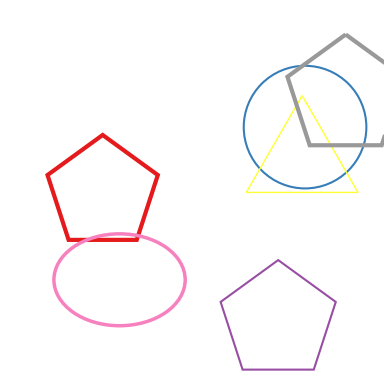[{"shape": "pentagon", "thickness": 3, "radius": 0.75, "center": [0.267, 0.499]}, {"shape": "circle", "thickness": 1.5, "radius": 0.8, "center": [0.792, 0.67]}, {"shape": "pentagon", "thickness": 1.5, "radius": 0.79, "center": [0.723, 0.167]}, {"shape": "triangle", "thickness": 1, "radius": 0.84, "center": [0.785, 0.584]}, {"shape": "oval", "thickness": 2.5, "radius": 0.85, "center": [0.311, 0.273]}, {"shape": "pentagon", "thickness": 3, "radius": 0.8, "center": [0.898, 0.751]}]